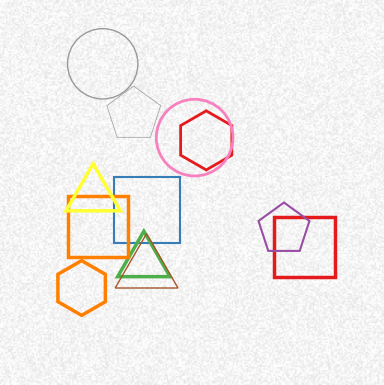[{"shape": "square", "thickness": 2.5, "radius": 0.39, "center": [0.79, 0.358]}, {"shape": "hexagon", "thickness": 2, "radius": 0.38, "center": [0.536, 0.635]}, {"shape": "square", "thickness": 1.5, "radius": 0.43, "center": [0.382, 0.454]}, {"shape": "triangle", "thickness": 2.5, "radius": 0.39, "center": [0.374, 0.321]}, {"shape": "pentagon", "thickness": 1.5, "radius": 0.35, "center": [0.738, 0.405]}, {"shape": "hexagon", "thickness": 2.5, "radius": 0.36, "center": [0.212, 0.252]}, {"shape": "square", "thickness": 2.5, "radius": 0.39, "center": [0.255, 0.412]}, {"shape": "triangle", "thickness": 2.5, "radius": 0.41, "center": [0.242, 0.493]}, {"shape": "triangle", "thickness": 1, "radius": 0.47, "center": [0.381, 0.299]}, {"shape": "circle", "thickness": 2, "radius": 0.5, "center": [0.506, 0.643]}, {"shape": "circle", "thickness": 1, "radius": 0.46, "center": [0.267, 0.834]}, {"shape": "pentagon", "thickness": 0.5, "radius": 0.37, "center": [0.347, 0.703]}]